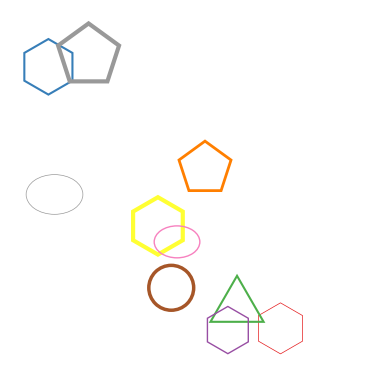[{"shape": "hexagon", "thickness": 0.5, "radius": 0.33, "center": [0.729, 0.147]}, {"shape": "hexagon", "thickness": 1.5, "radius": 0.36, "center": [0.126, 0.826]}, {"shape": "triangle", "thickness": 1.5, "radius": 0.4, "center": [0.616, 0.204]}, {"shape": "hexagon", "thickness": 1, "radius": 0.31, "center": [0.592, 0.143]}, {"shape": "pentagon", "thickness": 2, "radius": 0.36, "center": [0.532, 0.562]}, {"shape": "hexagon", "thickness": 3, "radius": 0.37, "center": [0.41, 0.413]}, {"shape": "circle", "thickness": 2.5, "radius": 0.29, "center": [0.445, 0.252]}, {"shape": "oval", "thickness": 1, "radius": 0.3, "center": [0.46, 0.372]}, {"shape": "oval", "thickness": 0.5, "radius": 0.37, "center": [0.142, 0.495]}, {"shape": "pentagon", "thickness": 3, "radius": 0.42, "center": [0.23, 0.856]}]